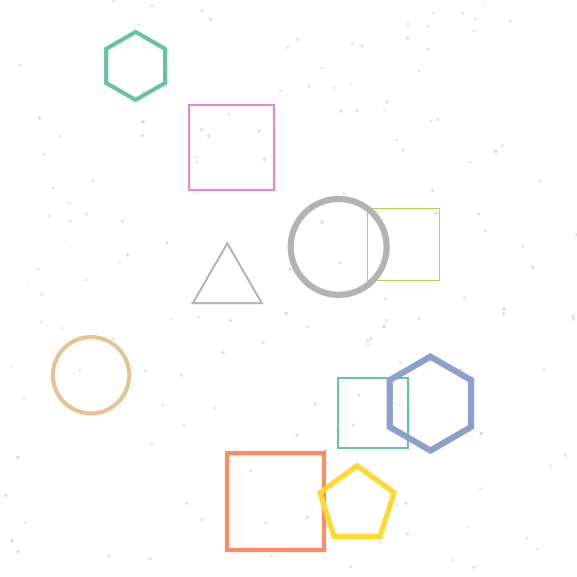[{"shape": "square", "thickness": 1, "radius": 0.3, "center": [0.646, 0.284]}, {"shape": "hexagon", "thickness": 2, "radius": 0.29, "center": [0.235, 0.885]}, {"shape": "square", "thickness": 2, "radius": 0.42, "center": [0.477, 0.13]}, {"shape": "hexagon", "thickness": 3, "radius": 0.41, "center": [0.745, 0.3]}, {"shape": "square", "thickness": 1, "radius": 0.37, "center": [0.401, 0.743]}, {"shape": "square", "thickness": 0.5, "radius": 0.31, "center": [0.697, 0.576]}, {"shape": "pentagon", "thickness": 2.5, "radius": 0.34, "center": [0.618, 0.125]}, {"shape": "circle", "thickness": 2, "radius": 0.33, "center": [0.158, 0.349]}, {"shape": "triangle", "thickness": 1, "radius": 0.34, "center": [0.394, 0.509]}, {"shape": "circle", "thickness": 3, "radius": 0.41, "center": [0.586, 0.572]}]